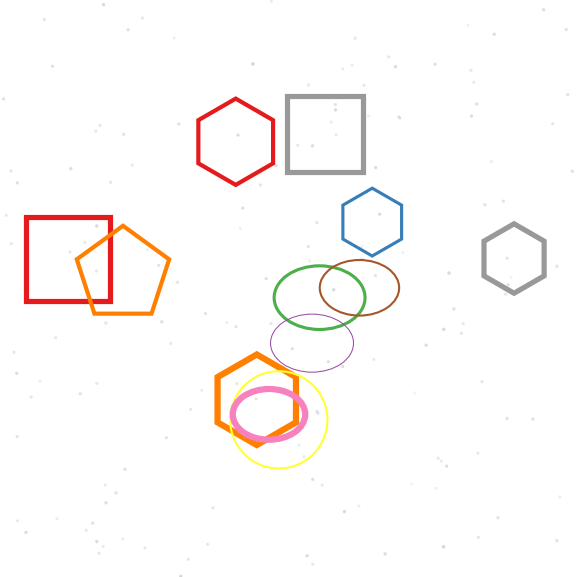[{"shape": "square", "thickness": 2.5, "radius": 0.36, "center": [0.119, 0.55]}, {"shape": "hexagon", "thickness": 2, "radius": 0.37, "center": [0.408, 0.754]}, {"shape": "hexagon", "thickness": 1.5, "radius": 0.29, "center": [0.645, 0.615]}, {"shape": "oval", "thickness": 1.5, "radius": 0.39, "center": [0.553, 0.484]}, {"shape": "oval", "thickness": 0.5, "radius": 0.36, "center": [0.54, 0.405]}, {"shape": "hexagon", "thickness": 3, "radius": 0.39, "center": [0.445, 0.307]}, {"shape": "pentagon", "thickness": 2, "radius": 0.42, "center": [0.213, 0.524]}, {"shape": "circle", "thickness": 1, "radius": 0.42, "center": [0.483, 0.272]}, {"shape": "oval", "thickness": 1, "radius": 0.34, "center": [0.622, 0.501]}, {"shape": "oval", "thickness": 3, "radius": 0.31, "center": [0.466, 0.282]}, {"shape": "square", "thickness": 2.5, "radius": 0.33, "center": [0.563, 0.767]}, {"shape": "hexagon", "thickness": 2.5, "radius": 0.3, "center": [0.89, 0.551]}]